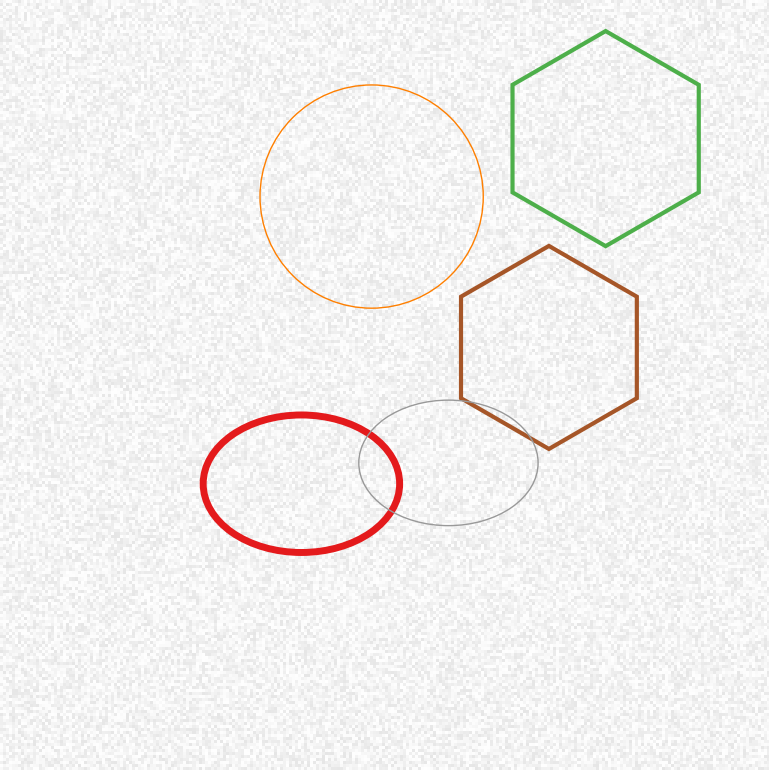[{"shape": "oval", "thickness": 2.5, "radius": 0.64, "center": [0.391, 0.372]}, {"shape": "hexagon", "thickness": 1.5, "radius": 0.7, "center": [0.787, 0.82]}, {"shape": "circle", "thickness": 0.5, "radius": 0.72, "center": [0.483, 0.745]}, {"shape": "hexagon", "thickness": 1.5, "radius": 0.66, "center": [0.713, 0.549]}, {"shape": "oval", "thickness": 0.5, "radius": 0.58, "center": [0.582, 0.399]}]